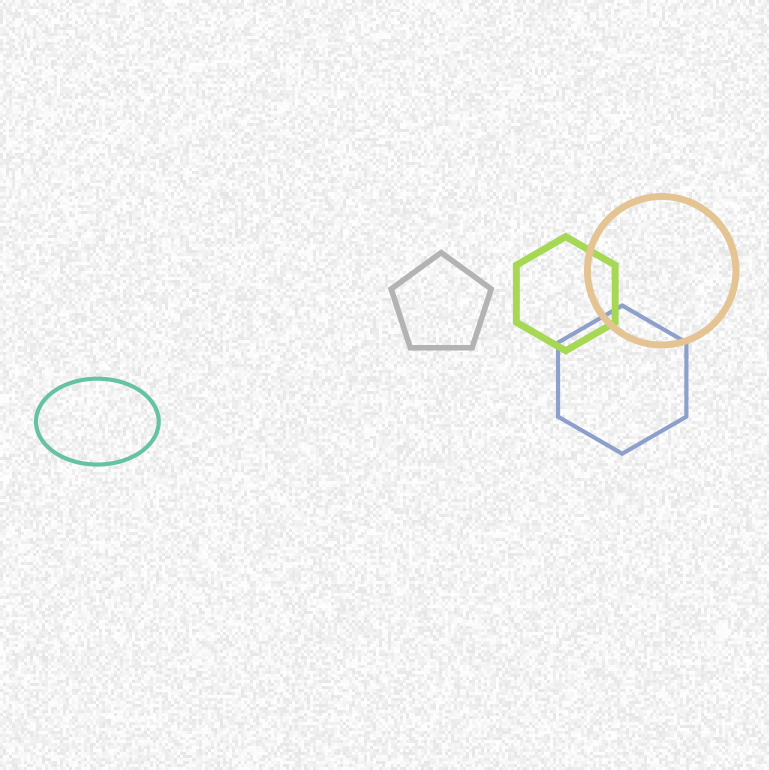[{"shape": "oval", "thickness": 1.5, "radius": 0.4, "center": [0.126, 0.452]}, {"shape": "hexagon", "thickness": 1.5, "radius": 0.48, "center": [0.808, 0.507]}, {"shape": "hexagon", "thickness": 2.5, "radius": 0.37, "center": [0.735, 0.619]}, {"shape": "circle", "thickness": 2.5, "radius": 0.48, "center": [0.859, 0.648]}, {"shape": "pentagon", "thickness": 2, "radius": 0.34, "center": [0.573, 0.604]}]